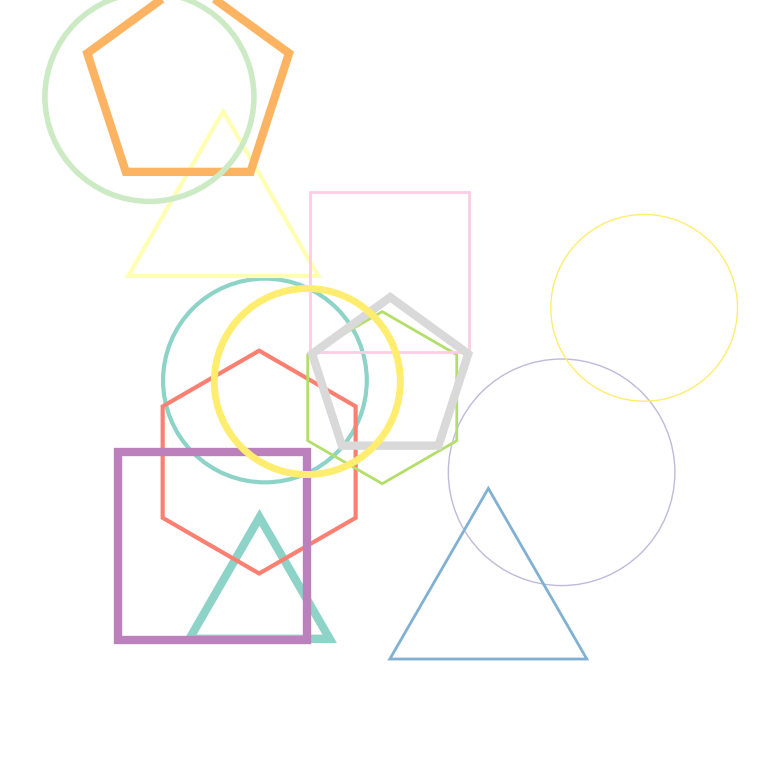[{"shape": "triangle", "thickness": 3, "radius": 0.53, "center": [0.337, 0.223]}, {"shape": "circle", "thickness": 1.5, "radius": 0.66, "center": [0.344, 0.506]}, {"shape": "triangle", "thickness": 1.5, "radius": 0.71, "center": [0.29, 0.713]}, {"shape": "circle", "thickness": 0.5, "radius": 0.74, "center": [0.729, 0.387]}, {"shape": "hexagon", "thickness": 1.5, "radius": 0.72, "center": [0.337, 0.4]}, {"shape": "triangle", "thickness": 1, "radius": 0.74, "center": [0.634, 0.218]}, {"shape": "pentagon", "thickness": 3, "radius": 0.69, "center": [0.244, 0.888]}, {"shape": "hexagon", "thickness": 1, "radius": 0.56, "center": [0.496, 0.484]}, {"shape": "square", "thickness": 1, "radius": 0.52, "center": [0.506, 0.647]}, {"shape": "pentagon", "thickness": 3, "radius": 0.53, "center": [0.507, 0.507]}, {"shape": "square", "thickness": 3, "radius": 0.61, "center": [0.276, 0.291]}, {"shape": "circle", "thickness": 2, "radius": 0.68, "center": [0.194, 0.874]}, {"shape": "circle", "thickness": 0.5, "radius": 0.61, "center": [0.837, 0.6]}, {"shape": "circle", "thickness": 2.5, "radius": 0.6, "center": [0.399, 0.505]}]